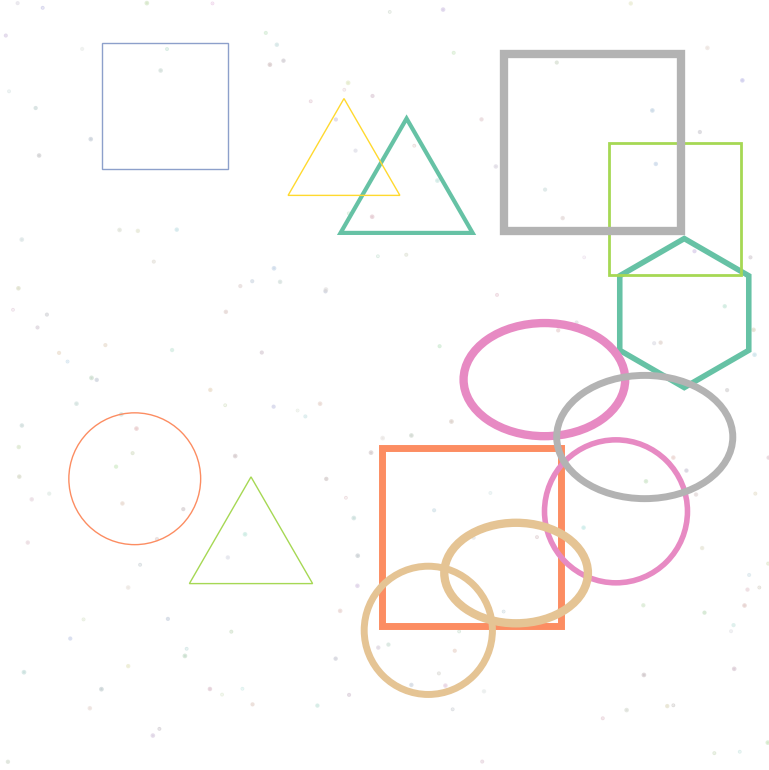[{"shape": "hexagon", "thickness": 2, "radius": 0.48, "center": [0.889, 0.593]}, {"shape": "triangle", "thickness": 1.5, "radius": 0.5, "center": [0.528, 0.747]}, {"shape": "circle", "thickness": 0.5, "radius": 0.43, "center": [0.175, 0.378]}, {"shape": "square", "thickness": 2.5, "radius": 0.58, "center": [0.612, 0.303]}, {"shape": "square", "thickness": 0.5, "radius": 0.41, "center": [0.214, 0.862]}, {"shape": "oval", "thickness": 3, "radius": 0.52, "center": [0.707, 0.507]}, {"shape": "circle", "thickness": 2, "radius": 0.46, "center": [0.8, 0.336]}, {"shape": "square", "thickness": 1, "radius": 0.43, "center": [0.877, 0.729]}, {"shape": "triangle", "thickness": 0.5, "radius": 0.46, "center": [0.326, 0.288]}, {"shape": "triangle", "thickness": 0.5, "radius": 0.42, "center": [0.447, 0.788]}, {"shape": "circle", "thickness": 2.5, "radius": 0.42, "center": [0.556, 0.181]}, {"shape": "oval", "thickness": 3, "radius": 0.47, "center": [0.67, 0.256]}, {"shape": "square", "thickness": 3, "radius": 0.58, "center": [0.769, 0.815]}, {"shape": "oval", "thickness": 2.5, "radius": 0.57, "center": [0.837, 0.432]}]